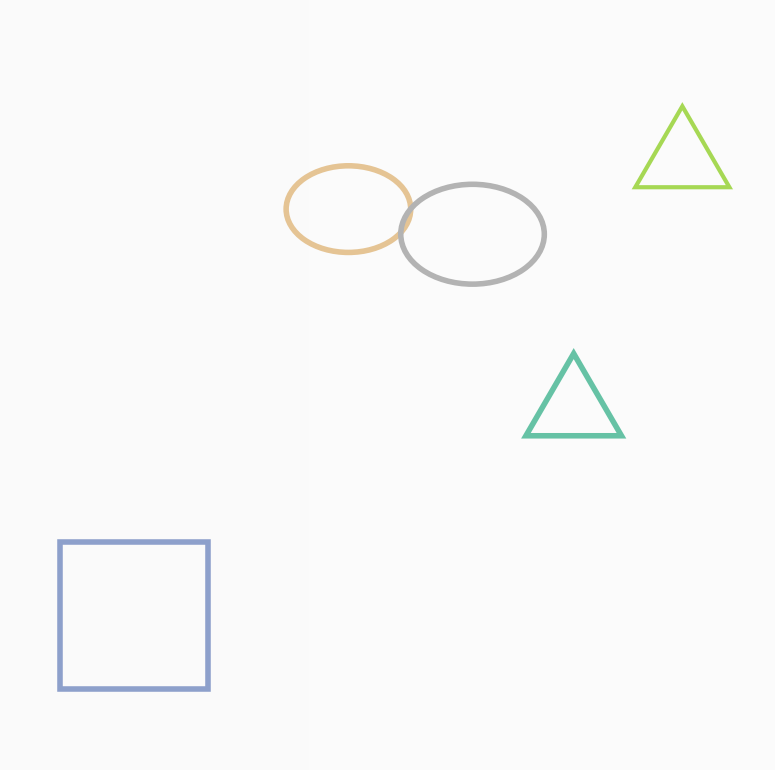[{"shape": "triangle", "thickness": 2, "radius": 0.36, "center": [0.74, 0.47]}, {"shape": "square", "thickness": 2, "radius": 0.48, "center": [0.173, 0.201]}, {"shape": "triangle", "thickness": 1.5, "radius": 0.35, "center": [0.88, 0.792]}, {"shape": "oval", "thickness": 2, "radius": 0.4, "center": [0.45, 0.728]}, {"shape": "oval", "thickness": 2, "radius": 0.46, "center": [0.61, 0.696]}]